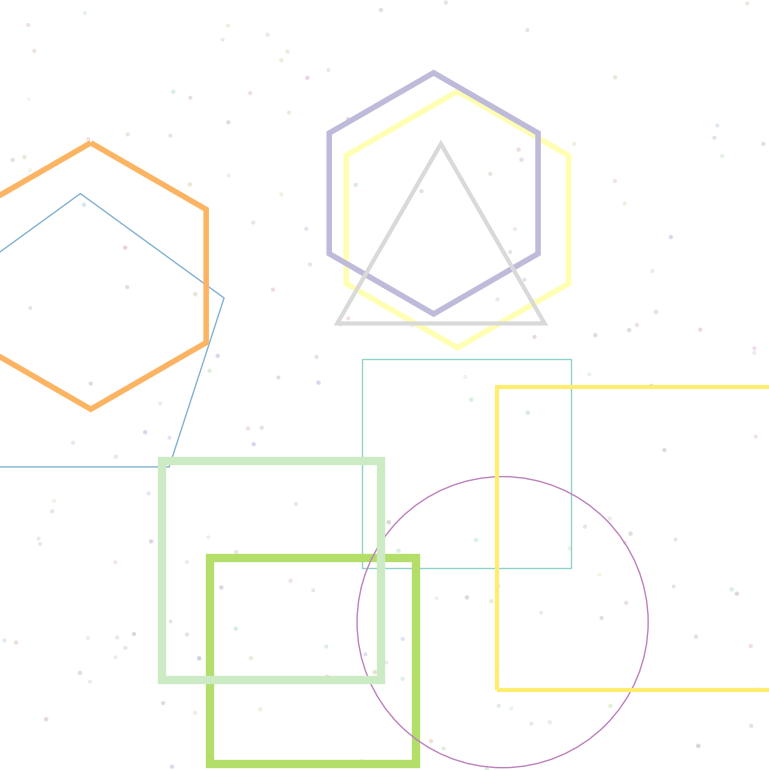[{"shape": "square", "thickness": 0.5, "radius": 0.68, "center": [0.606, 0.398]}, {"shape": "hexagon", "thickness": 2, "radius": 0.83, "center": [0.594, 0.715]}, {"shape": "hexagon", "thickness": 2, "radius": 0.78, "center": [0.563, 0.749]}, {"shape": "pentagon", "thickness": 0.5, "radius": 0.98, "center": [0.104, 0.552]}, {"shape": "hexagon", "thickness": 2, "radius": 0.86, "center": [0.118, 0.642]}, {"shape": "square", "thickness": 3, "radius": 0.67, "center": [0.407, 0.142]}, {"shape": "triangle", "thickness": 1.5, "radius": 0.78, "center": [0.573, 0.658]}, {"shape": "circle", "thickness": 0.5, "radius": 0.95, "center": [0.653, 0.192]}, {"shape": "square", "thickness": 3, "radius": 0.71, "center": [0.353, 0.259]}, {"shape": "square", "thickness": 1.5, "radius": 0.99, "center": [0.843, 0.301]}]